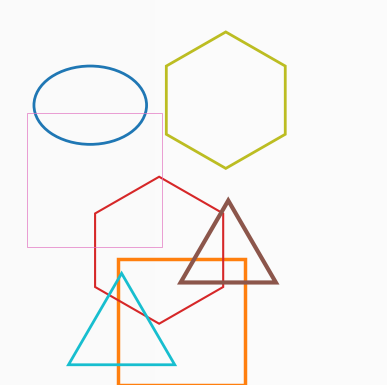[{"shape": "oval", "thickness": 2, "radius": 0.73, "center": [0.233, 0.727]}, {"shape": "square", "thickness": 2.5, "radius": 0.82, "center": [0.468, 0.164]}, {"shape": "hexagon", "thickness": 1.5, "radius": 0.95, "center": [0.411, 0.35]}, {"shape": "triangle", "thickness": 3, "radius": 0.71, "center": [0.589, 0.337]}, {"shape": "square", "thickness": 0.5, "radius": 0.87, "center": [0.244, 0.533]}, {"shape": "hexagon", "thickness": 2, "radius": 0.89, "center": [0.583, 0.74]}, {"shape": "triangle", "thickness": 2, "radius": 0.79, "center": [0.314, 0.132]}]